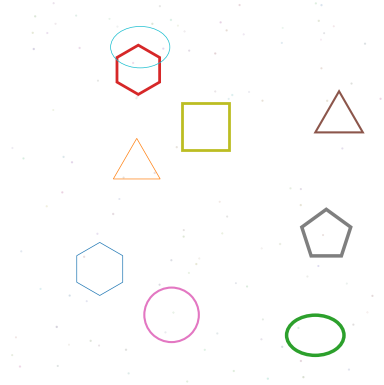[{"shape": "hexagon", "thickness": 0.5, "radius": 0.34, "center": [0.259, 0.301]}, {"shape": "triangle", "thickness": 0.5, "radius": 0.35, "center": [0.355, 0.57]}, {"shape": "oval", "thickness": 2.5, "radius": 0.37, "center": [0.819, 0.129]}, {"shape": "hexagon", "thickness": 2, "radius": 0.32, "center": [0.359, 0.819]}, {"shape": "triangle", "thickness": 1.5, "radius": 0.36, "center": [0.881, 0.692]}, {"shape": "circle", "thickness": 1.5, "radius": 0.35, "center": [0.446, 0.182]}, {"shape": "pentagon", "thickness": 2.5, "radius": 0.33, "center": [0.847, 0.389]}, {"shape": "square", "thickness": 2, "radius": 0.3, "center": [0.534, 0.671]}, {"shape": "oval", "thickness": 0.5, "radius": 0.38, "center": [0.364, 0.878]}]